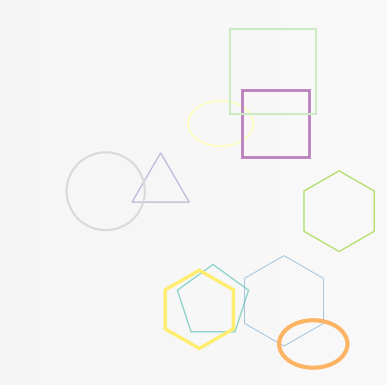[{"shape": "pentagon", "thickness": 1, "radius": 0.48, "center": [0.55, 0.216]}, {"shape": "oval", "thickness": 1, "radius": 0.42, "center": [0.57, 0.679]}, {"shape": "triangle", "thickness": 1, "radius": 0.43, "center": [0.415, 0.518]}, {"shape": "hexagon", "thickness": 0.5, "radius": 0.59, "center": [0.733, 0.219]}, {"shape": "oval", "thickness": 3, "radius": 0.44, "center": [0.808, 0.107]}, {"shape": "hexagon", "thickness": 1, "radius": 0.52, "center": [0.875, 0.451]}, {"shape": "circle", "thickness": 1.5, "radius": 0.51, "center": [0.273, 0.503]}, {"shape": "square", "thickness": 2, "radius": 0.43, "center": [0.712, 0.679]}, {"shape": "square", "thickness": 1.5, "radius": 0.55, "center": [0.704, 0.815]}, {"shape": "hexagon", "thickness": 2.5, "radius": 0.51, "center": [0.514, 0.196]}]